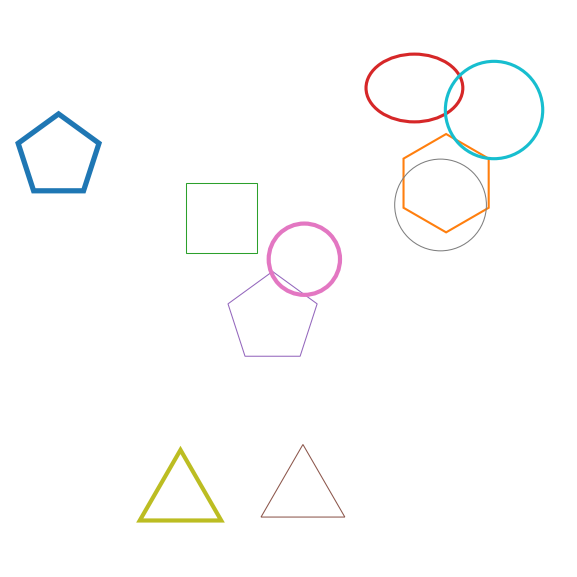[{"shape": "pentagon", "thickness": 2.5, "radius": 0.37, "center": [0.101, 0.728]}, {"shape": "hexagon", "thickness": 1, "radius": 0.43, "center": [0.772, 0.682]}, {"shape": "square", "thickness": 0.5, "radius": 0.3, "center": [0.383, 0.622]}, {"shape": "oval", "thickness": 1.5, "radius": 0.42, "center": [0.718, 0.847]}, {"shape": "pentagon", "thickness": 0.5, "radius": 0.41, "center": [0.472, 0.448]}, {"shape": "triangle", "thickness": 0.5, "radius": 0.42, "center": [0.525, 0.146]}, {"shape": "circle", "thickness": 2, "radius": 0.31, "center": [0.527, 0.55]}, {"shape": "circle", "thickness": 0.5, "radius": 0.4, "center": [0.763, 0.644]}, {"shape": "triangle", "thickness": 2, "radius": 0.41, "center": [0.313, 0.139]}, {"shape": "circle", "thickness": 1.5, "radius": 0.42, "center": [0.855, 0.809]}]